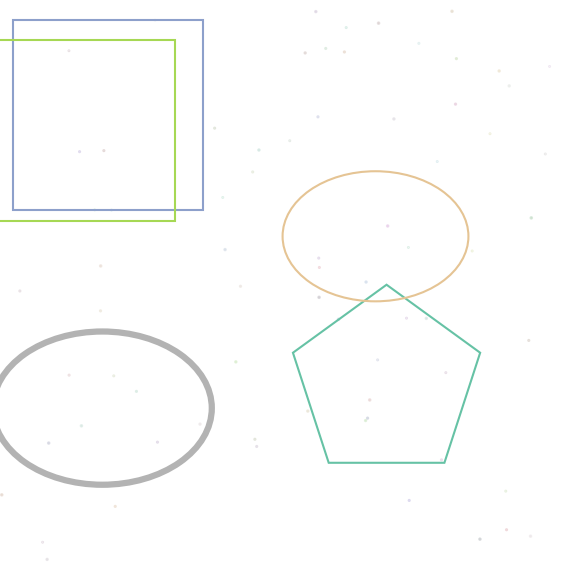[{"shape": "pentagon", "thickness": 1, "radius": 0.85, "center": [0.669, 0.336]}, {"shape": "square", "thickness": 1, "radius": 0.82, "center": [0.187, 0.8]}, {"shape": "square", "thickness": 1, "radius": 0.78, "center": [0.147, 0.773]}, {"shape": "oval", "thickness": 1, "radius": 0.8, "center": [0.65, 0.59]}, {"shape": "oval", "thickness": 3, "radius": 0.95, "center": [0.177, 0.292]}]